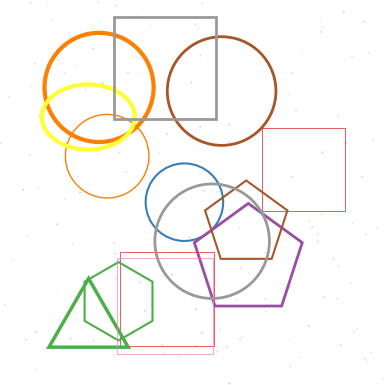[{"shape": "square", "thickness": 0.5, "radius": 0.54, "center": [0.788, 0.56]}, {"shape": "square", "thickness": 0.5, "radius": 0.61, "center": [0.434, 0.224]}, {"shape": "circle", "thickness": 1.5, "radius": 0.5, "center": [0.479, 0.475]}, {"shape": "hexagon", "thickness": 1.5, "radius": 0.51, "center": [0.308, 0.217]}, {"shape": "triangle", "thickness": 2.5, "radius": 0.59, "center": [0.23, 0.158]}, {"shape": "pentagon", "thickness": 2, "radius": 0.74, "center": [0.645, 0.324]}, {"shape": "circle", "thickness": 3, "radius": 0.71, "center": [0.257, 0.773]}, {"shape": "circle", "thickness": 1, "radius": 0.54, "center": [0.278, 0.594]}, {"shape": "oval", "thickness": 3, "radius": 0.6, "center": [0.229, 0.696]}, {"shape": "circle", "thickness": 2, "radius": 0.71, "center": [0.576, 0.764]}, {"shape": "pentagon", "thickness": 1.5, "radius": 0.56, "center": [0.64, 0.419]}, {"shape": "square", "thickness": 0.5, "radius": 0.62, "center": [0.429, 0.205]}, {"shape": "circle", "thickness": 2, "radius": 0.74, "center": [0.551, 0.373]}, {"shape": "square", "thickness": 2, "radius": 0.67, "center": [0.429, 0.823]}]